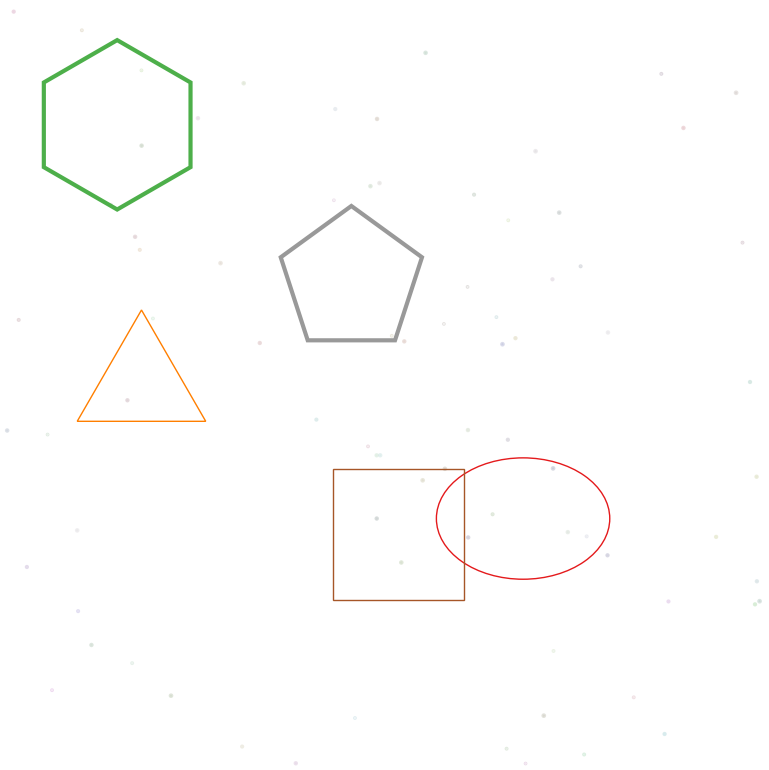[{"shape": "oval", "thickness": 0.5, "radius": 0.56, "center": [0.679, 0.327]}, {"shape": "hexagon", "thickness": 1.5, "radius": 0.55, "center": [0.152, 0.838]}, {"shape": "triangle", "thickness": 0.5, "radius": 0.48, "center": [0.184, 0.501]}, {"shape": "square", "thickness": 0.5, "radius": 0.42, "center": [0.518, 0.306]}, {"shape": "pentagon", "thickness": 1.5, "radius": 0.48, "center": [0.456, 0.636]}]